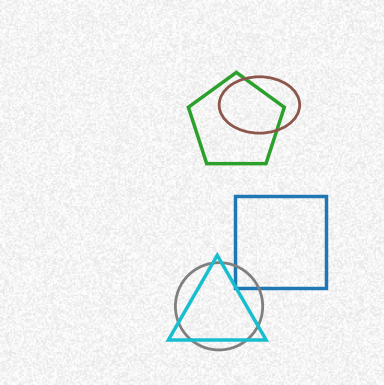[{"shape": "square", "thickness": 2.5, "radius": 0.59, "center": [0.729, 0.372]}, {"shape": "pentagon", "thickness": 2.5, "radius": 0.65, "center": [0.614, 0.681]}, {"shape": "oval", "thickness": 2, "radius": 0.52, "center": [0.674, 0.727]}, {"shape": "circle", "thickness": 2, "radius": 0.57, "center": [0.569, 0.204]}, {"shape": "triangle", "thickness": 2.5, "radius": 0.73, "center": [0.564, 0.19]}]